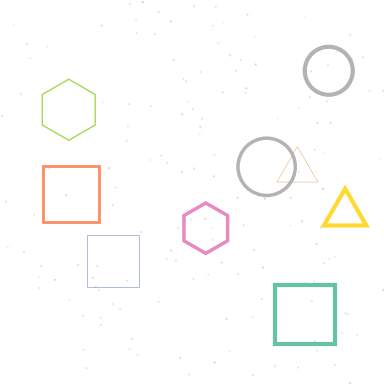[{"shape": "square", "thickness": 3, "radius": 0.39, "center": [0.792, 0.183]}, {"shape": "square", "thickness": 2, "radius": 0.36, "center": [0.184, 0.496]}, {"shape": "square", "thickness": 0.5, "radius": 0.34, "center": [0.293, 0.322]}, {"shape": "hexagon", "thickness": 2.5, "radius": 0.33, "center": [0.534, 0.407]}, {"shape": "hexagon", "thickness": 1, "radius": 0.4, "center": [0.179, 0.715]}, {"shape": "triangle", "thickness": 3, "radius": 0.32, "center": [0.896, 0.446]}, {"shape": "triangle", "thickness": 0.5, "radius": 0.31, "center": [0.772, 0.558]}, {"shape": "circle", "thickness": 2.5, "radius": 0.37, "center": [0.693, 0.567]}, {"shape": "circle", "thickness": 3, "radius": 0.31, "center": [0.854, 0.816]}]